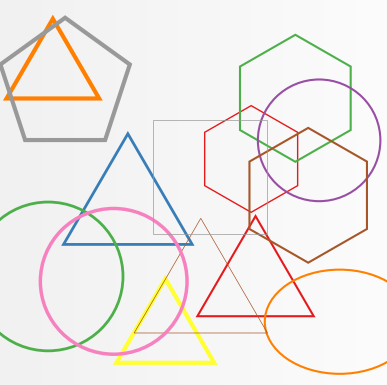[{"shape": "triangle", "thickness": 1.5, "radius": 0.87, "center": [0.659, 0.265]}, {"shape": "hexagon", "thickness": 1, "radius": 0.69, "center": [0.648, 0.587]}, {"shape": "triangle", "thickness": 2, "radius": 0.96, "center": [0.33, 0.461]}, {"shape": "hexagon", "thickness": 1.5, "radius": 0.82, "center": [0.762, 0.745]}, {"shape": "circle", "thickness": 2, "radius": 0.97, "center": [0.124, 0.282]}, {"shape": "circle", "thickness": 1.5, "radius": 0.79, "center": [0.824, 0.635]}, {"shape": "oval", "thickness": 1.5, "radius": 0.97, "center": [0.877, 0.164]}, {"shape": "triangle", "thickness": 3, "radius": 0.69, "center": [0.136, 0.813]}, {"shape": "triangle", "thickness": 3, "radius": 0.73, "center": [0.427, 0.13]}, {"shape": "hexagon", "thickness": 1.5, "radius": 0.88, "center": [0.795, 0.493]}, {"shape": "triangle", "thickness": 0.5, "radius": 0.99, "center": [0.518, 0.234]}, {"shape": "circle", "thickness": 2.5, "radius": 0.95, "center": [0.293, 0.269]}, {"shape": "square", "thickness": 0.5, "radius": 0.74, "center": [0.541, 0.54]}, {"shape": "pentagon", "thickness": 3, "radius": 0.88, "center": [0.168, 0.778]}]